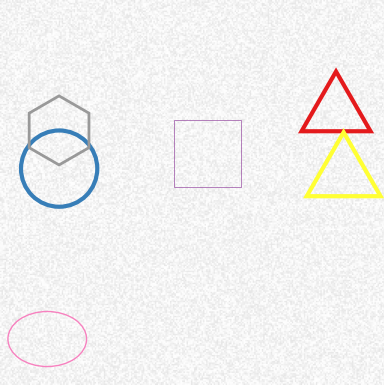[{"shape": "triangle", "thickness": 3, "radius": 0.52, "center": [0.873, 0.711]}, {"shape": "circle", "thickness": 3, "radius": 0.5, "center": [0.154, 0.562]}, {"shape": "square", "thickness": 0.5, "radius": 0.43, "center": [0.539, 0.601]}, {"shape": "triangle", "thickness": 3, "radius": 0.55, "center": [0.893, 0.546]}, {"shape": "oval", "thickness": 1, "radius": 0.51, "center": [0.123, 0.119]}, {"shape": "hexagon", "thickness": 2, "radius": 0.45, "center": [0.153, 0.661]}]